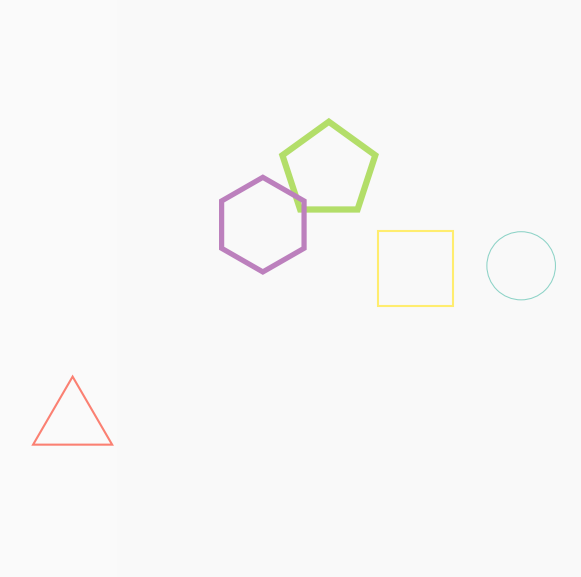[{"shape": "circle", "thickness": 0.5, "radius": 0.3, "center": [0.897, 0.539]}, {"shape": "triangle", "thickness": 1, "radius": 0.39, "center": [0.125, 0.268]}, {"shape": "pentagon", "thickness": 3, "radius": 0.42, "center": [0.566, 0.704]}, {"shape": "hexagon", "thickness": 2.5, "radius": 0.41, "center": [0.452, 0.61]}, {"shape": "square", "thickness": 1, "radius": 0.33, "center": [0.715, 0.535]}]